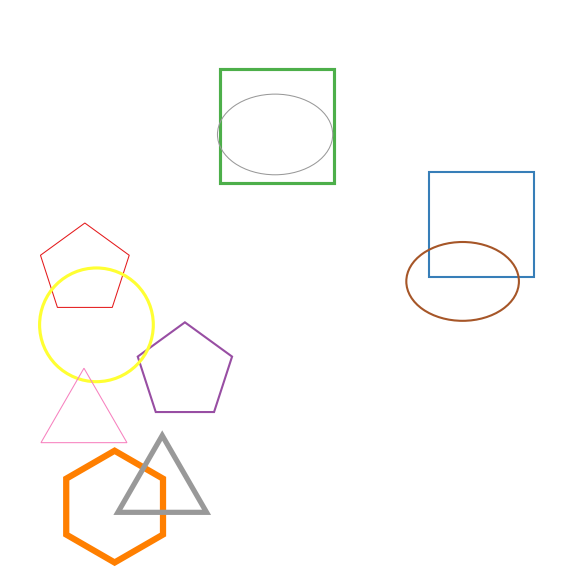[{"shape": "pentagon", "thickness": 0.5, "radius": 0.4, "center": [0.147, 0.532]}, {"shape": "square", "thickness": 1, "radius": 0.45, "center": [0.834, 0.611]}, {"shape": "square", "thickness": 1.5, "radius": 0.49, "center": [0.479, 0.781]}, {"shape": "pentagon", "thickness": 1, "radius": 0.43, "center": [0.32, 0.355]}, {"shape": "hexagon", "thickness": 3, "radius": 0.48, "center": [0.198, 0.122]}, {"shape": "circle", "thickness": 1.5, "radius": 0.49, "center": [0.167, 0.437]}, {"shape": "oval", "thickness": 1, "radius": 0.49, "center": [0.801, 0.512]}, {"shape": "triangle", "thickness": 0.5, "radius": 0.43, "center": [0.145, 0.276]}, {"shape": "triangle", "thickness": 2.5, "radius": 0.44, "center": [0.281, 0.156]}, {"shape": "oval", "thickness": 0.5, "radius": 0.5, "center": [0.476, 0.766]}]